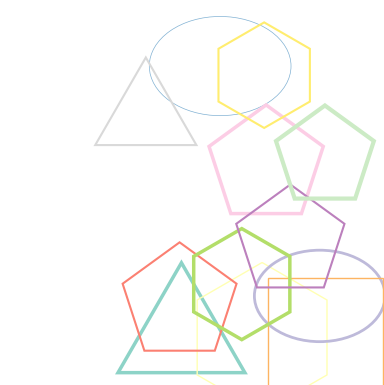[{"shape": "triangle", "thickness": 2.5, "radius": 0.95, "center": [0.471, 0.127]}, {"shape": "hexagon", "thickness": 1, "radius": 0.97, "center": [0.681, 0.123]}, {"shape": "oval", "thickness": 2, "radius": 0.85, "center": [0.83, 0.231]}, {"shape": "pentagon", "thickness": 1.5, "radius": 0.78, "center": [0.466, 0.215]}, {"shape": "oval", "thickness": 0.5, "radius": 0.92, "center": [0.572, 0.828]}, {"shape": "square", "thickness": 1, "radius": 0.75, "center": [0.846, 0.127]}, {"shape": "hexagon", "thickness": 2.5, "radius": 0.72, "center": [0.628, 0.262]}, {"shape": "pentagon", "thickness": 2.5, "radius": 0.78, "center": [0.691, 0.571]}, {"shape": "triangle", "thickness": 1.5, "radius": 0.76, "center": [0.379, 0.699]}, {"shape": "pentagon", "thickness": 1.5, "radius": 0.74, "center": [0.754, 0.373]}, {"shape": "pentagon", "thickness": 3, "radius": 0.67, "center": [0.844, 0.592]}, {"shape": "hexagon", "thickness": 1.5, "radius": 0.69, "center": [0.686, 0.805]}]